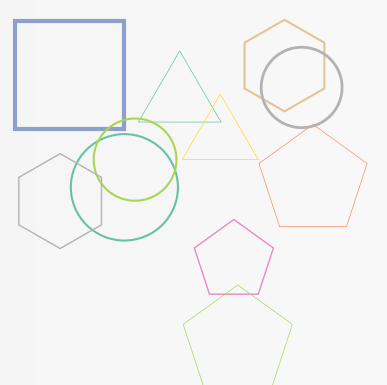[{"shape": "circle", "thickness": 1.5, "radius": 0.69, "center": [0.321, 0.513]}, {"shape": "triangle", "thickness": 0.5, "radius": 0.62, "center": [0.464, 0.745]}, {"shape": "pentagon", "thickness": 0.5, "radius": 0.73, "center": [0.808, 0.53]}, {"shape": "square", "thickness": 3, "radius": 0.7, "center": [0.179, 0.806]}, {"shape": "pentagon", "thickness": 1, "radius": 0.54, "center": [0.604, 0.323]}, {"shape": "pentagon", "thickness": 0.5, "radius": 0.74, "center": [0.614, 0.112]}, {"shape": "circle", "thickness": 1.5, "radius": 0.53, "center": [0.349, 0.585]}, {"shape": "triangle", "thickness": 0.5, "radius": 0.57, "center": [0.568, 0.642]}, {"shape": "hexagon", "thickness": 1.5, "radius": 0.59, "center": [0.734, 0.83]}, {"shape": "circle", "thickness": 2, "radius": 0.52, "center": [0.778, 0.773]}, {"shape": "hexagon", "thickness": 1, "radius": 0.62, "center": [0.155, 0.478]}]